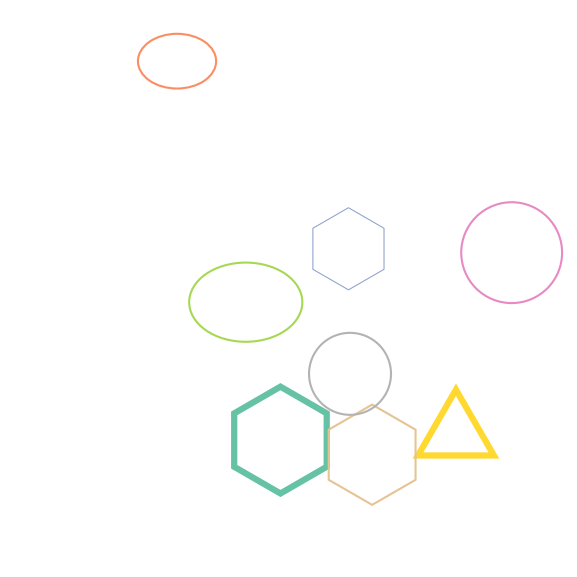[{"shape": "hexagon", "thickness": 3, "radius": 0.46, "center": [0.486, 0.237]}, {"shape": "oval", "thickness": 1, "radius": 0.34, "center": [0.307, 0.893]}, {"shape": "hexagon", "thickness": 0.5, "radius": 0.36, "center": [0.603, 0.568]}, {"shape": "circle", "thickness": 1, "radius": 0.44, "center": [0.886, 0.562]}, {"shape": "oval", "thickness": 1, "radius": 0.49, "center": [0.426, 0.476]}, {"shape": "triangle", "thickness": 3, "radius": 0.38, "center": [0.79, 0.248]}, {"shape": "hexagon", "thickness": 1, "radius": 0.43, "center": [0.644, 0.212]}, {"shape": "circle", "thickness": 1, "radius": 0.35, "center": [0.606, 0.352]}]